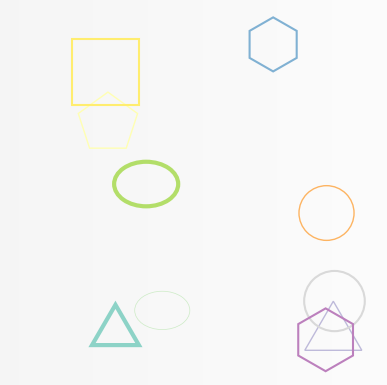[{"shape": "triangle", "thickness": 3, "radius": 0.35, "center": [0.298, 0.139]}, {"shape": "pentagon", "thickness": 1, "radius": 0.4, "center": [0.279, 0.68]}, {"shape": "triangle", "thickness": 1, "radius": 0.42, "center": [0.86, 0.133]}, {"shape": "hexagon", "thickness": 1.5, "radius": 0.35, "center": [0.705, 0.885]}, {"shape": "circle", "thickness": 1, "radius": 0.36, "center": [0.843, 0.447]}, {"shape": "oval", "thickness": 3, "radius": 0.41, "center": [0.377, 0.522]}, {"shape": "circle", "thickness": 1.5, "radius": 0.39, "center": [0.863, 0.218]}, {"shape": "hexagon", "thickness": 1.5, "radius": 0.41, "center": [0.84, 0.117]}, {"shape": "oval", "thickness": 0.5, "radius": 0.36, "center": [0.419, 0.194]}, {"shape": "square", "thickness": 1.5, "radius": 0.43, "center": [0.272, 0.814]}]